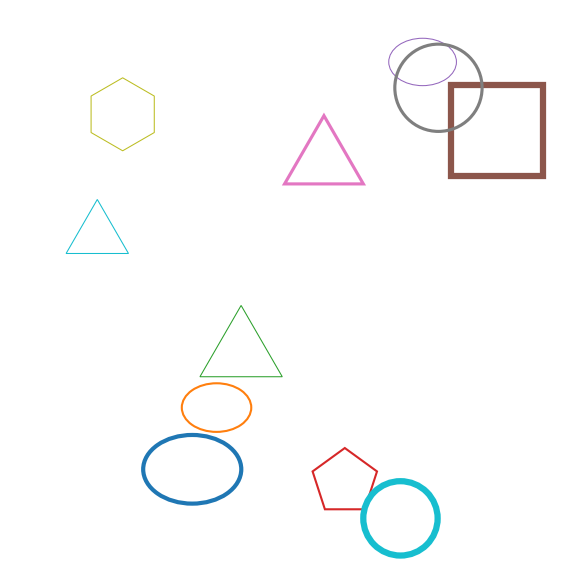[{"shape": "oval", "thickness": 2, "radius": 0.42, "center": [0.333, 0.187]}, {"shape": "oval", "thickness": 1, "radius": 0.3, "center": [0.375, 0.293]}, {"shape": "triangle", "thickness": 0.5, "radius": 0.41, "center": [0.418, 0.388]}, {"shape": "pentagon", "thickness": 1, "radius": 0.29, "center": [0.597, 0.165]}, {"shape": "oval", "thickness": 0.5, "radius": 0.29, "center": [0.732, 0.892]}, {"shape": "square", "thickness": 3, "radius": 0.4, "center": [0.861, 0.773]}, {"shape": "triangle", "thickness": 1.5, "radius": 0.39, "center": [0.561, 0.72]}, {"shape": "circle", "thickness": 1.5, "radius": 0.38, "center": [0.759, 0.847]}, {"shape": "hexagon", "thickness": 0.5, "radius": 0.32, "center": [0.212, 0.801]}, {"shape": "triangle", "thickness": 0.5, "radius": 0.31, "center": [0.168, 0.591]}, {"shape": "circle", "thickness": 3, "radius": 0.32, "center": [0.693, 0.102]}]